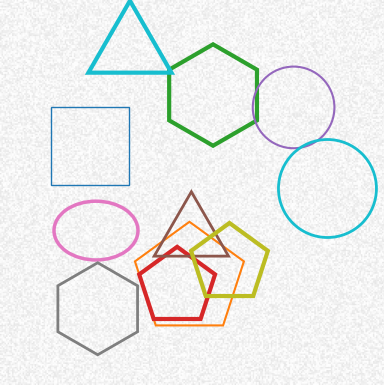[{"shape": "square", "thickness": 1, "radius": 0.51, "center": [0.233, 0.62]}, {"shape": "pentagon", "thickness": 1.5, "radius": 0.74, "center": [0.492, 0.275]}, {"shape": "hexagon", "thickness": 3, "radius": 0.66, "center": [0.553, 0.753]}, {"shape": "pentagon", "thickness": 3, "radius": 0.52, "center": [0.46, 0.255]}, {"shape": "circle", "thickness": 1.5, "radius": 0.53, "center": [0.763, 0.721]}, {"shape": "triangle", "thickness": 2, "radius": 0.56, "center": [0.497, 0.39]}, {"shape": "oval", "thickness": 2.5, "radius": 0.55, "center": [0.249, 0.401]}, {"shape": "hexagon", "thickness": 2, "radius": 0.6, "center": [0.254, 0.198]}, {"shape": "pentagon", "thickness": 3, "radius": 0.52, "center": [0.596, 0.316]}, {"shape": "circle", "thickness": 2, "radius": 0.64, "center": [0.851, 0.51]}, {"shape": "triangle", "thickness": 3, "radius": 0.62, "center": [0.338, 0.874]}]